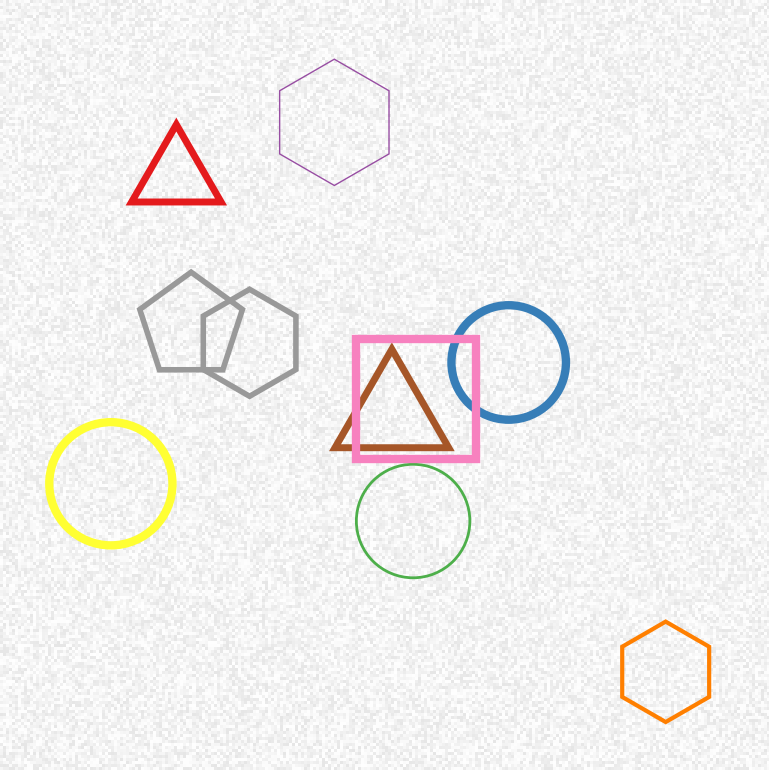[{"shape": "triangle", "thickness": 2.5, "radius": 0.34, "center": [0.229, 0.771]}, {"shape": "circle", "thickness": 3, "radius": 0.37, "center": [0.661, 0.529]}, {"shape": "circle", "thickness": 1, "radius": 0.37, "center": [0.537, 0.323]}, {"shape": "hexagon", "thickness": 0.5, "radius": 0.41, "center": [0.434, 0.841]}, {"shape": "hexagon", "thickness": 1.5, "radius": 0.33, "center": [0.865, 0.128]}, {"shape": "circle", "thickness": 3, "radius": 0.4, "center": [0.144, 0.372]}, {"shape": "triangle", "thickness": 2.5, "radius": 0.43, "center": [0.509, 0.461]}, {"shape": "square", "thickness": 3, "radius": 0.39, "center": [0.541, 0.482]}, {"shape": "hexagon", "thickness": 2, "radius": 0.35, "center": [0.324, 0.555]}, {"shape": "pentagon", "thickness": 2, "radius": 0.35, "center": [0.248, 0.576]}]